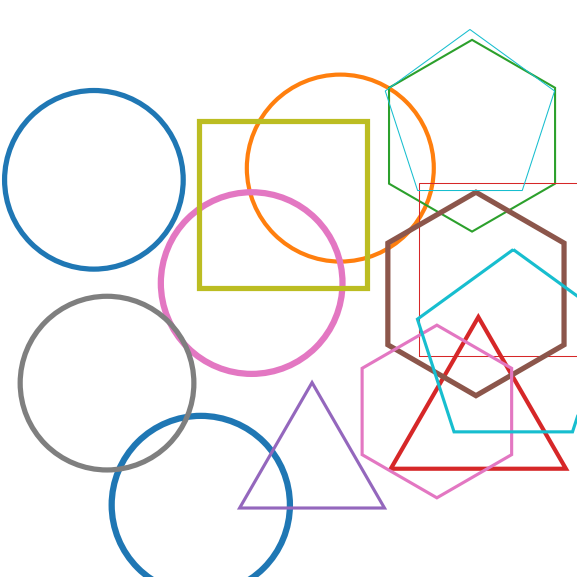[{"shape": "circle", "thickness": 2.5, "radius": 0.77, "center": [0.163, 0.688]}, {"shape": "circle", "thickness": 3, "radius": 0.77, "center": [0.348, 0.125]}, {"shape": "circle", "thickness": 2, "radius": 0.81, "center": [0.589, 0.708]}, {"shape": "hexagon", "thickness": 1, "radius": 0.83, "center": [0.817, 0.764]}, {"shape": "square", "thickness": 0.5, "radius": 0.75, "center": [0.876, 0.532]}, {"shape": "triangle", "thickness": 2, "radius": 0.88, "center": [0.828, 0.275]}, {"shape": "triangle", "thickness": 1.5, "radius": 0.72, "center": [0.54, 0.192]}, {"shape": "hexagon", "thickness": 2.5, "radius": 0.88, "center": [0.824, 0.49]}, {"shape": "circle", "thickness": 3, "radius": 0.79, "center": [0.436, 0.509]}, {"shape": "hexagon", "thickness": 1.5, "radius": 0.75, "center": [0.756, 0.287]}, {"shape": "circle", "thickness": 2.5, "radius": 0.75, "center": [0.185, 0.336]}, {"shape": "square", "thickness": 2.5, "radius": 0.73, "center": [0.49, 0.645]}, {"shape": "pentagon", "thickness": 0.5, "radius": 0.77, "center": [0.814, 0.794]}, {"shape": "pentagon", "thickness": 1.5, "radius": 0.87, "center": [0.889, 0.393]}]